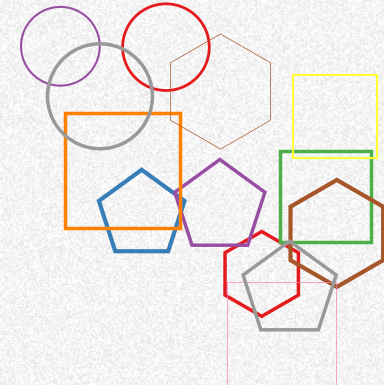[{"shape": "hexagon", "thickness": 2.5, "radius": 0.55, "center": [0.68, 0.288]}, {"shape": "circle", "thickness": 2, "radius": 0.56, "center": [0.431, 0.878]}, {"shape": "pentagon", "thickness": 3, "radius": 0.58, "center": [0.368, 0.442]}, {"shape": "square", "thickness": 2.5, "radius": 0.59, "center": [0.845, 0.49]}, {"shape": "circle", "thickness": 1.5, "radius": 0.51, "center": [0.157, 0.88]}, {"shape": "pentagon", "thickness": 2.5, "radius": 0.62, "center": [0.571, 0.463]}, {"shape": "square", "thickness": 2.5, "radius": 0.75, "center": [0.319, 0.557]}, {"shape": "square", "thickness": 1.5, "radius": 0.54, "center": [0.87, 0.697]}, {"shape": "hexagon", "thickness": 0.5, "radius": 0.75, "center": [0.573, 0.762]}, {"shape": "hexagon", "thickness": 3, "radius": 0.69, "center": [0.875, 0.394]}, {"shape": "square", "thickness": 0.5, "radius": 0.7, "center": [0.731, 0.126]}, {"shape": "pentagon", "thickness": 2.5, "radius": 0.64, "center": [0.752, 0.246]}, {"shape": "circle", "thickness": 2.5, "radius": 0.68, "center": [0.26, 0.75]}]